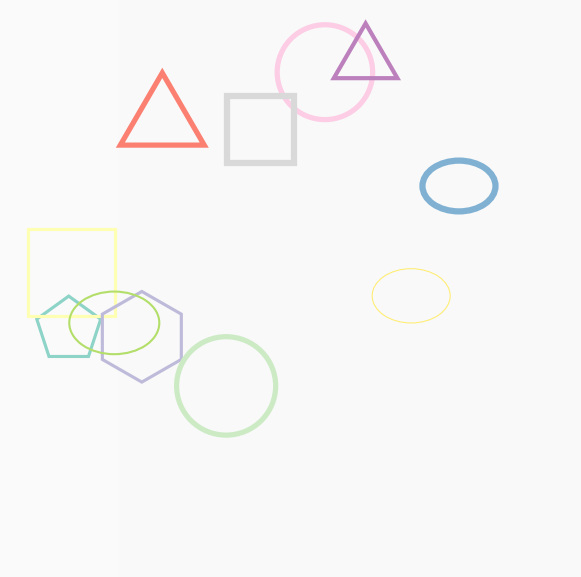[{"shape": "pentagon", "thickness": 1.5, "radius": 0.29, "center": [0.118, 0.429]}, {"shape": "square", "thickness": 1.5, "radius": 0.38, "center": [0.123, 0.527]}, {"shape": "hexagon", "thickness": 1.5, "radius": 0.39, "center": [0.244, 0.416]}, {"shape": "triangle", "thickness": 2.5, "radius": 0.42, "center": [0.279, 0.79]}, {"shape": "oval", "thickness": 3, "radius": 0.31, "center": [0.79, 0.677]}, {"shape": "oval", "thickness": 1, "radius": 0.39, "center": [0.197, 0.44]}, {"shape": "circle", "thickness": 2.5, "radius": 0.41, "center": [0.559, 0.874]}, {"shape": "square", "thickness": 3, "radius": 0.29, "center": [0.448, 0.775]}, {"shape": "triangle", "thickness": 2, "radius": 0.32, "center": [0.629, 0.895]}, {"shape": "circle", "thickness": 2.5, "radius": 0.43, "center": [0.389, 0.331]}, {"shape": "oval", "thickness": 0.5, "radius": 0.34, "center": [0.707, 0.487]}]